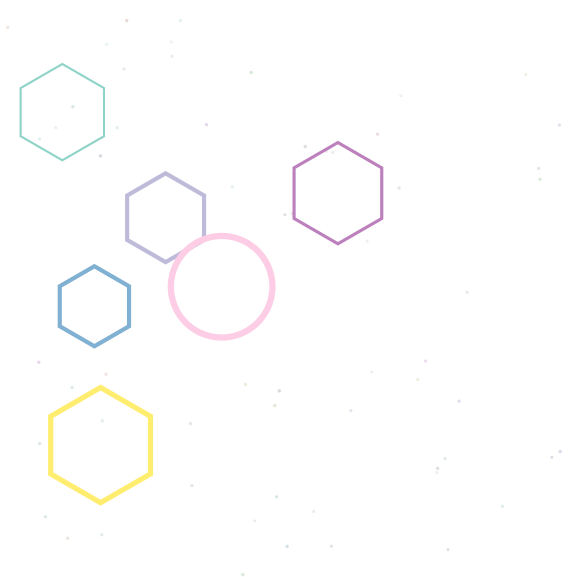[{"shape": "hexagon", "thickness": 1, "radius": 0.42, "center": [0.108, 0.805]}, {"shape": "hexagon", "thickness": 2, "radius": 0.38, "center": [0.287, 0.622]}, {"shape": "hexagon", "thickness": 2, "radius": 0.35, "center": [0.163, 0.469]}, {"shape": "circle", "thickness": 3, "radius": 0.44, "center": [0.384, 0.503]}, {"shape": "hexagon", "thickness": 1.5, "radius": 0.44, "center": [0.585, 0.665]}, {"shape": "hexagon", "thickness": 2.5, "radius": 0.5, "center": [0.174, 0.228]}]